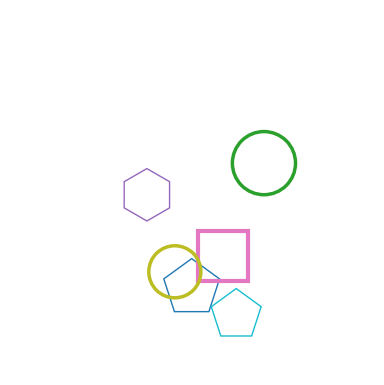[{"shape": "pentagon", "thickness": 1, "radius": 0.38, "center": [0.498, 0.252]}, {"shape": "circle", "thickness": 2.5, "radius": 0.41, "center": [0.686, 0.576]}, {"shape": "hexagon", "thickness": 1, "radius": 0.34, "center": [0.382, 0.494]}, {"shape": "square", "thickness": 3, "radius": 0.32, "center": [0.58, 0.335]}, {"shape": "circle", "thickness": 2.5, "radius": 0.34, "center": [0.454, 0.294]}, {"shape": "pentagon", "thickness": 1, "radius": 0.34, "center": [0.614, 0.182]}]